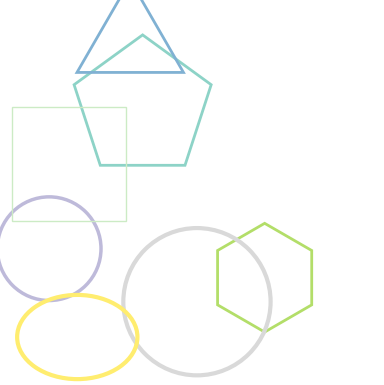[{"shape": "pentagon", "thickness": 2, "radius": 0.94, "center": [0.37, 0.722]}, {"shape": "circle", "thickness": 2.5, "radius": 0.67, "center": [0.128, 0.354]}, {"shape": "triangle", "thickness": 2, "radius": 0.8, "center": [0.338, 0.892]}, {"shape": "hexagon", "thickness": 2, "radius": 0.71, "center": [0.687, 0.279]}, {"shape": "circle", "thickness": 3, "radius": 0.96, "center": [0.512, 0.216]}, {"shape": "square", "thickness": 1, "radius": 0.74, "center": [0.179, 0.574]}, {"shape": "oval", "thickness": 3, "radius": 0.78, "center": [0.201, 0.125]}]